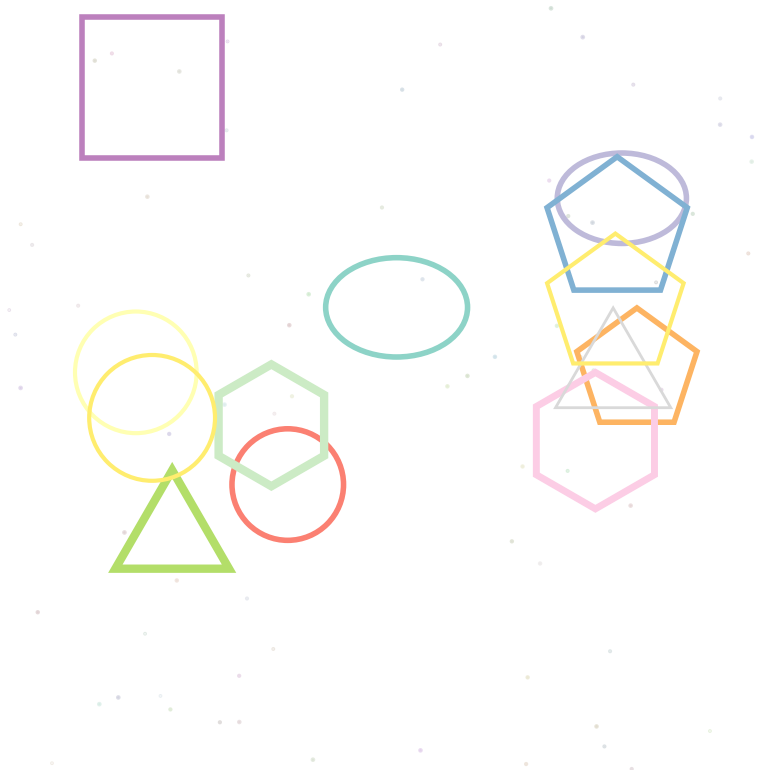[{"shape": "oval", "thickness": 2, "radius": 0.46, "center": [0.515, 0.601]}, {"shape": "circle", "thickness": 1.5, "radius": 0.39, "center": [0.176, 0.516]}, {"shape": "oval", "thickness": 2, "radius": 0.42, "center": [0.808, 0.743]}, {"shape": "circle", "thickness": 2, "radius": 0.36, "center": [0.374, 0.371]}, {"shape": "pentagon", "thickness": 2, "radius": 0.48, "center": [0.802, 0.701]}, {"shape": "pentagon", "thickness": 2, "radius": 0.41, "center": [0.827, 0.518]}, {"shape": "triangle", "thickness": 3, "radius": 0.43, "center": [0.224, 0.304]}, {"shape": "hexagon", "thickness": 2.5, "radius": 0.44, "center": [0.773, 0.428]}, {"shape": "triangle", "thickness": 1, "radius": 0.43, "center": [0.796, 0.514]}, {"shape": "square", "thickness": 2, "radius": 0.46, "center": [0.197, 0.886]}, {"shape": "hexagon", "thickness": 3, "radius": 0.4, "center": [0.352, 0.448]}, {"shape": "pentagon", "thickness": 1.5, "radius": 0.47, "center": [0.799, 0.603]}, {"shape": "circle", "thickness": 1.5, "radius": 0.41, "center": [0.198, 0.457]}]